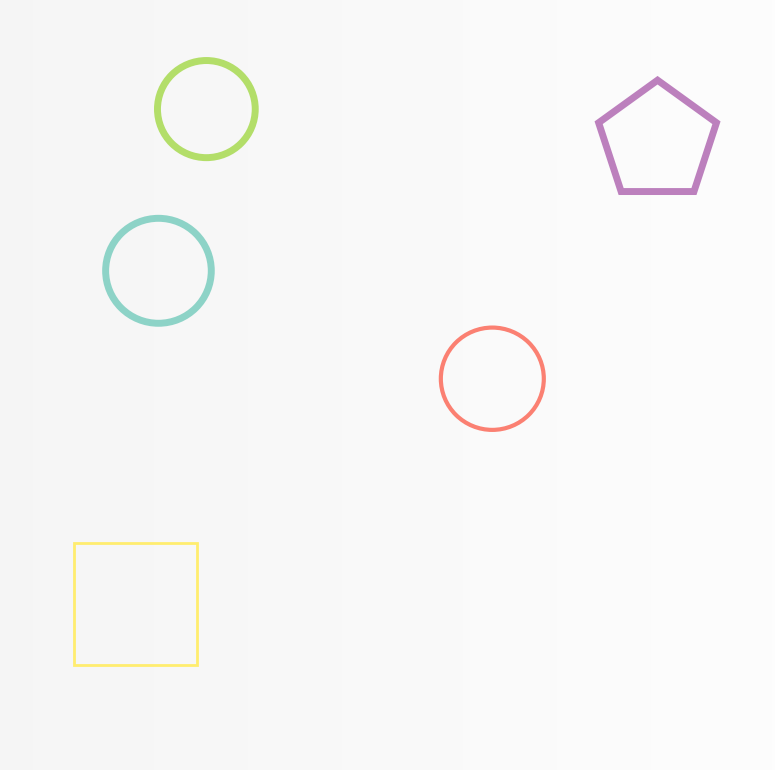[{"shape": "circle", "thickness": 2.5, "radius": 0.34, "center": [0.204, 0.648]}, {"shape": "circle", "thickness": 1.5, "radius": 0.33, "center": [0.635, 0.508]}, {"shape": "circle", "thickness": 2.5, "radius": 0.32, "center": [0.266, 0.858]}, {"shape": "pentagon", "thickness": 2.5, "radius": 0.4, "center": [0.848, 0.816]}, {"shape": "square", "thickness": 1, "radius": 0.4, "center": [0.175, 0.216]}]